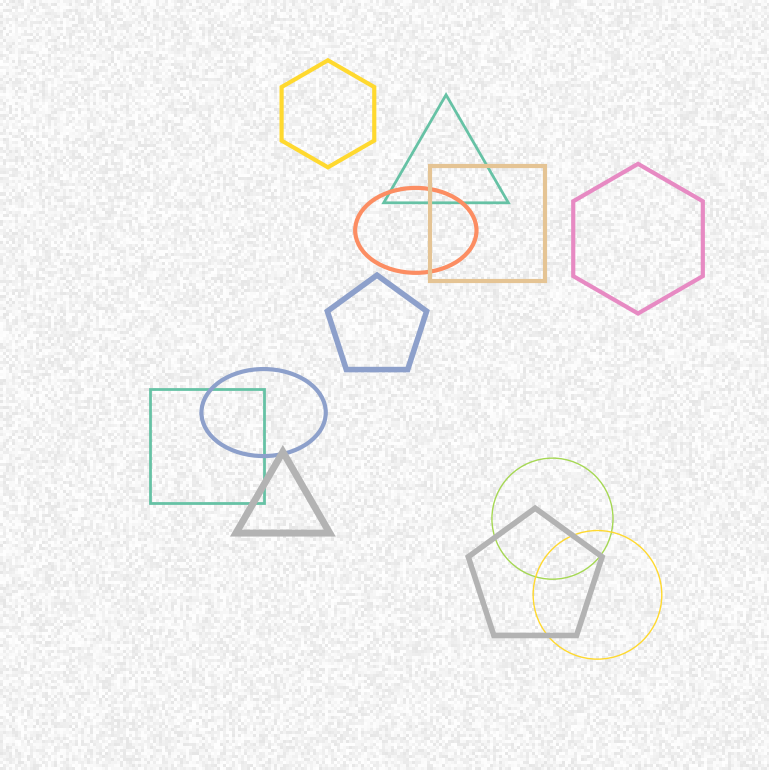[{"shape": "square", "thickness": 1, "radius": 0.37, "center": [0.269, 0.421]}, {"shape": "triangle", "thickness": 1, "radius": 0.47, "center": [0.579, 0.783]}, {"shape": "oval", "thickness": 1.5, "radius": 0.39, "center": [0.54, 0.701]}, {"shape": "oval", "thickness": 1.5, "radius": 0.4, "center": [0.342, 0.464]}, {"shape": "pentagon", "thickness": 2, "radius": 0.34, "center": [0.49, 0.575]}, {"shape": "hexagon", "thickness": 1.5, "radius": 0.49, "center": [0.829, 0.69]}, {"shape": "circle", "thickness": 0.5, "radius": 0.39, "center": [0.717, 0.326]}, {"shape": "hexagon", "thickness": 1.5, "radius": 0.35, "center": [0.426, 0.852]}, {"shape": "circle", "thickness": 0.5, "radius": 0.42, "center": [0.776, 0.227]}, {"shape": "square", "thickness": 1.5, "radius": 0.37, "center": [0.633, 0.71]}, {"shape": "triangle", "thickness": 2.5, "radius": 0.35, "center": [0.367, 0.343]}, {"shape": "pentagon", "thickness": 2, "radius": 0.46, "center": [0.695, 0.249]}]